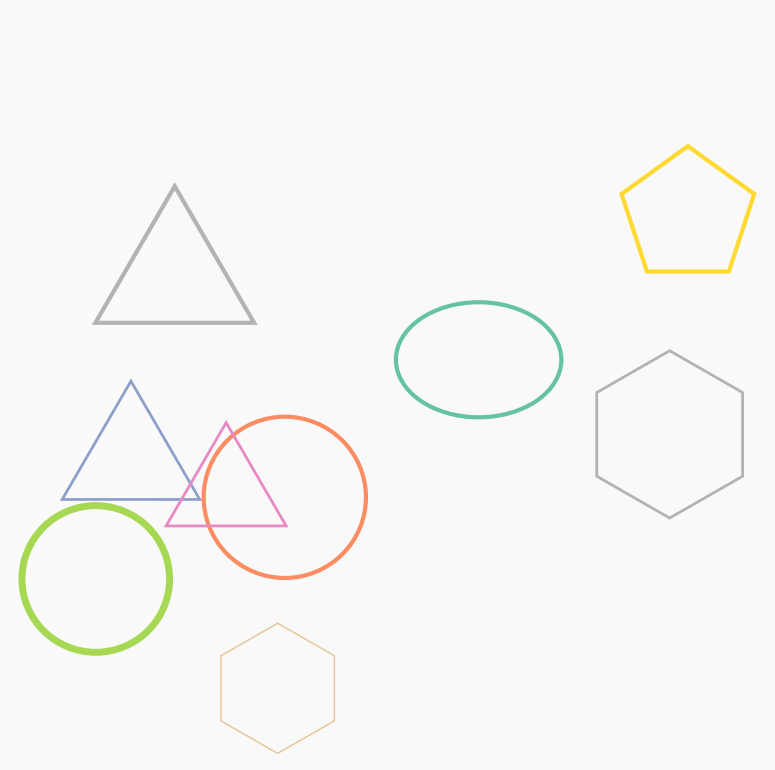[{"shape": "oval", "thickness": 1.5, "radius": 0.53, "center": [0.618, 0.533]}, {"shape": "circle", "thickness": 1.5, "radius": 0.52, "center": [0.368, 0.354]}, {"shape": "triangle", "thickness": 1, "radius": 0.51, "center": [0.169, 0.403]}, {"shape": "triangle", "thickness": 1, "radius": 0.45, "center": [0.292, 0.362]}, {"shape": "circle", "thickness": 2.5, "radius": 0.48, "center": [0.124, 0.248]}, {"shape": "pentagon", "thickness": 1.5, "radius": 0.45, "center": [0.888, 0.72]}, {"shape": "hexagon", "thickness": 0.5, "radius": 0.42, "center": [0.358, 0.106]}, {"shape": "hexagon", "thickness": 1, "radius": 0.54, "center": [0.864, 0.436]}, {"shape": "triangle", "thickness": 1.5, "radius": 0.59, "center": [0.225, 0.64]}]